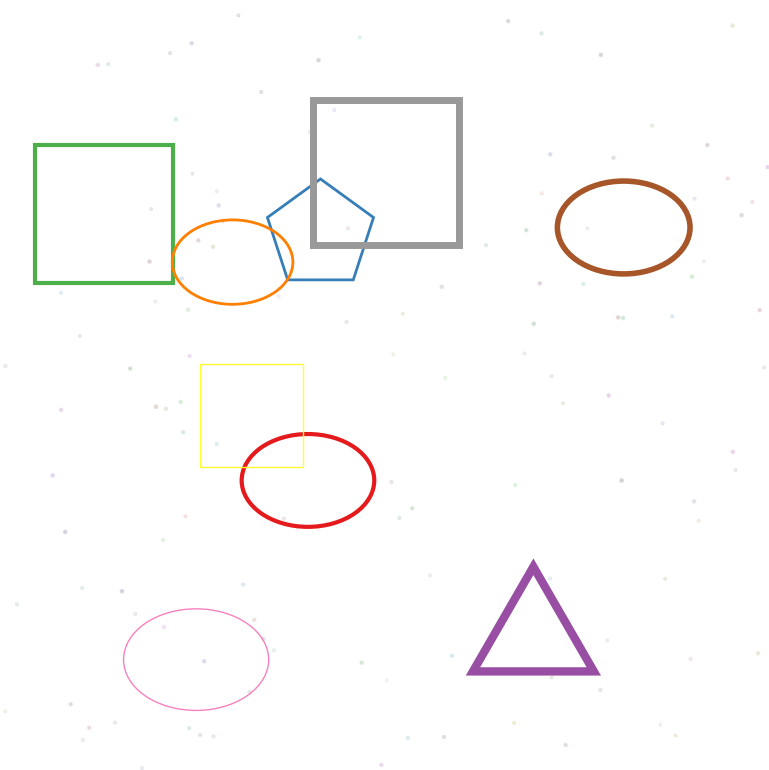[{"shape": "oval", "thickness": 1.5, "radius": 0.43, "center": [0.4, 0.376]}, {"shape": "pentagon", "thickness": 1, "radius": 0.36, "center": [0.416, 0.695]}, {"shape": "square", "thickness": 1.5, "radius": 0.45, "center": [0.135, 0.722]}, {"shape": "triangle", "thickness": 3, "radius": 0.45, "center": [0.693, 0.173]}, {"shape": "oval", "thickness": 1, "radius": 0.39, "center": [0.302, 0.66]}, {"shape": "square", "thickness": 0.5, "radius": 0.34, "center": [0.327, 0.46]}, {"shape": "oval", "thickness": 2, "radius": 0.43, "center": [0.81, 0.705]}, {"shape": "oval", "thickness": 0.5, "radius": 0.47, "center": [0.255, 0.143]}, {"shape": "square", "thickness": 2.5, "radius": 0.47, "center": [0.501, 0.776]}]